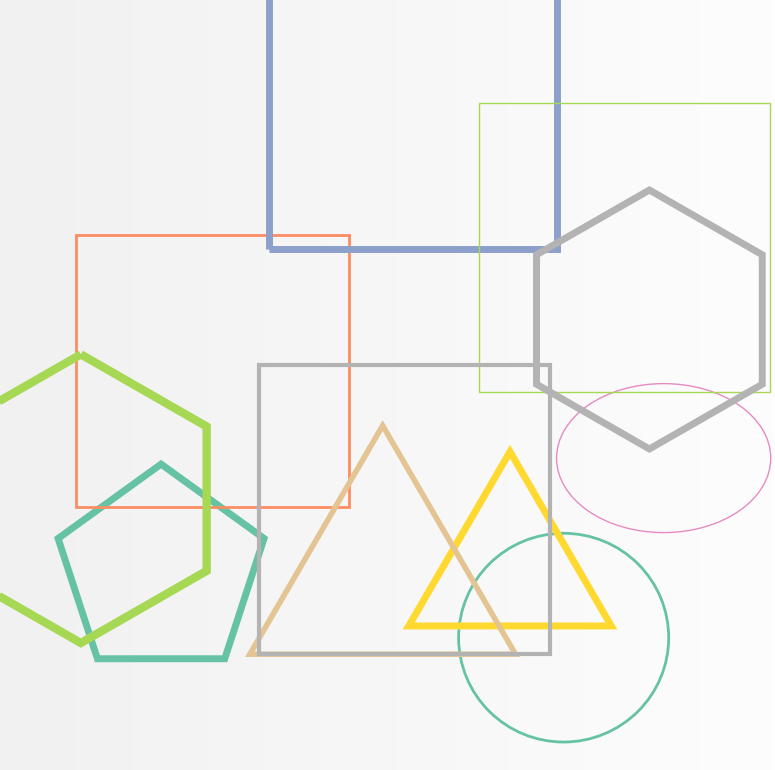[{"shape": "circle", "thickness": 1, "radius": 0.68, "center": [0.727, 0.172]}, {"shape": "pentagon", "thickness": 2.5, "radius": 0.7, "center": [0.208, 0.258]}, {"shape": "square", "thickness": 1, "radius": 0.88, "center": [0.274, 0.518]}, {"shape": "square", "thickness": 2.5, "radius": 0.93, "center": [0.533, 0.862]}, {"shape": "oval", "thickness": 0.5, "radius": 0.69, "center": [0.856, 0.405]}, {"shape": "hexagon", "thickness": 3, "radius": 0.94, "center": [0.104, 0.352]}, {"shape": "square", "thickness": 0.5, "radius": 0.94, "center": [0.806, 0.679]}, {"shape": "triangle", "thickness": 2.5, "radius": 0.75, "center": [0.658, 0.263]}, {"shape": "triangle", "thickness": 2, "radius": 0.99, "center": [0.494, 0.249]}, {"shape": "hexagon", "thickness": 2.5, "radius": 0.84, "center": [0.838, 0.585]}, {"shape": "square", "thickness": 1.5, "radius": 0.94, "center": [0.522, 0.338]}]